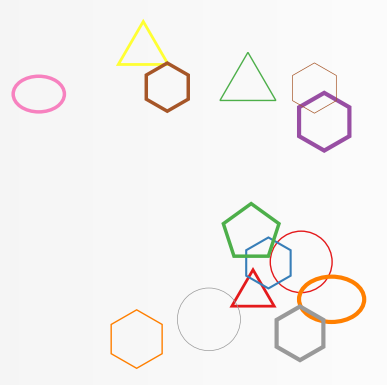[{"shape": "triangle", "thickness": 2, "radius": 0.32, "center": [0.653, 0.236]}, {"shape": "circle", "thickness": 1, "radius": 0.4, "center": [0.777, 0.32]}, {"shape": "hexagon", "thickness": 1.5, "radius": 0.33, "center": [0.693, 0.317]}, {"shape": "pentagon", "thickness": 2.5, "radius": 0.38, "center": [0.648, 0.396]}, {"shape": "triangle", "thickness": 1, "radius": 0.42, "center": [0.64, 0.781]}, {"shape": "hexagon", "thickness": 3, "radius": 0.37, "center": [0.837, 0.684]}, {"shape": "oval", "thickness": 3, "radius": 0.42, "center": [0.856, 0.223]}, {"shape": "hexagon", "thickness": 1, "radius": 0.38, "center": [0.353, 0.119]}, {"shape": "triangle", "thickness": 2, "radius": 0.37, "center": [0.37, 0.87]}, {"shape": "hexagon", "thickness": 2.5, "radius": 0.31, "center": [0.432, 0.774]}, {"shape": "hexagon", "thickness": 0.5, "radius": 0.33, "center": [0.811, 0.771]}, {"shape": "oval", "thickness": 2.5, "radius": 0.33, "center": [0.1, 0.756]}, {"shape": "circle", "thickness": 0.5, "radius": 0.41, "center": [0.539, 0.171]}, {"shape": "hexagon", "thickness": 3, "radius": 0.35, "center": [0.774, 0.134]}]